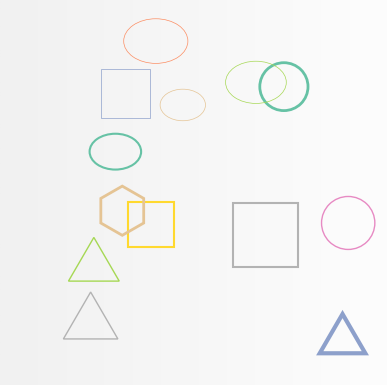[{"shape": "oval", "thickness": 1.5, "radius": 0.33, "center": [0.298, 0.606]}, {"shape": "circle", "thickness": 2, "radius": 0.31, "center": [0.733, 0.775]}, {"shape": "oval", "thickness": 0.5, "radius": 0.41, "center": [0.402, 0.893]}, {"shape": "square", "thickness": 0.5, "radius": 0.32, "center": [0.323, 0.758]}, {"shape": "triangle", "thickness": 3, "radius": 0.34, "center": [0.884, 0.116]}, {"shape": "circle", "thickness": 1, "radius": 0.34, "center": [0.899, 0.421]}, {"shape": "oval", "thickness": 0.5, "radius": 0.39, "center": [0.66, 0.786]}, {"shape": "triangle", "thickness": 1, "radius": 0.38, "center": [0.242, 0.308]}, {"shape": "square", "thickness": 1.5, "radius": 0.29, "center": [0.389, 0.417]}, {"shape": "oval", "thickness": 0.5, "radius": 0.29, "center": [0.472, 0.727]}, {"shape": "hexagon", "thickness": 2, "radius": 0.32, "center": [0.316, 0.453]}, {"shape": "triangle", "thickness": 1, "radius": 0.41, "center": [0.234, 0.16]}, {"shape": "square", "thickness": 1.5, "radius": 0.42, "center": [0.685, 0.391]}]